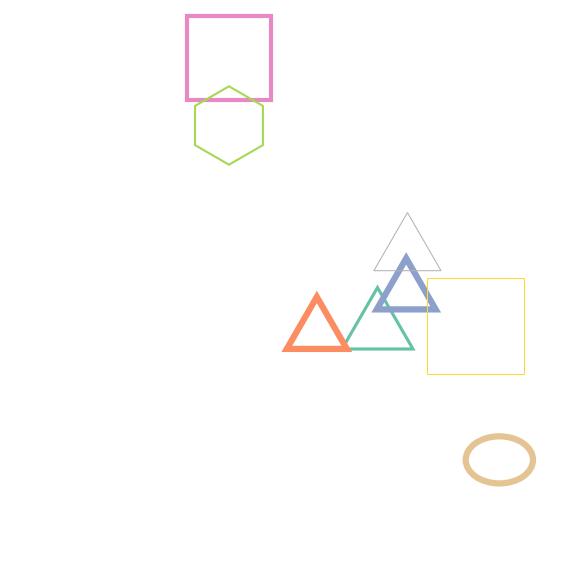[{"shape": "triangle", "thickness": 1.5, "radius": 0.35, "center": [0.654, 0.43]}, {"shape": "triangle", "thickness": 3, "radius": 0.3, "center": [0.549, 0.425]}, {"shape": "triangle", "thickness": 3, "radius": 0.29, "center": [0.703, 0.493]}, {"shape": "square", "thickness": 2, "radius": 0.36, "center": [0.396, 0.899]}, {"shape": "hexagon", "thickness": 1, "radius": 0.34, "center": [0.396, 0.782]}, {"shape": "square", "thickness": 0.5, "radius": 0.42, "center": [0.824, 0.435]}, {"shape": "oval", "thickness": 3, "radius": 0.29, "center": [0.865, 0.203]}, {"shape": "triangle", "thickness": 0.5, "radius": 0.34, "center": [0.706, 0.564]}]